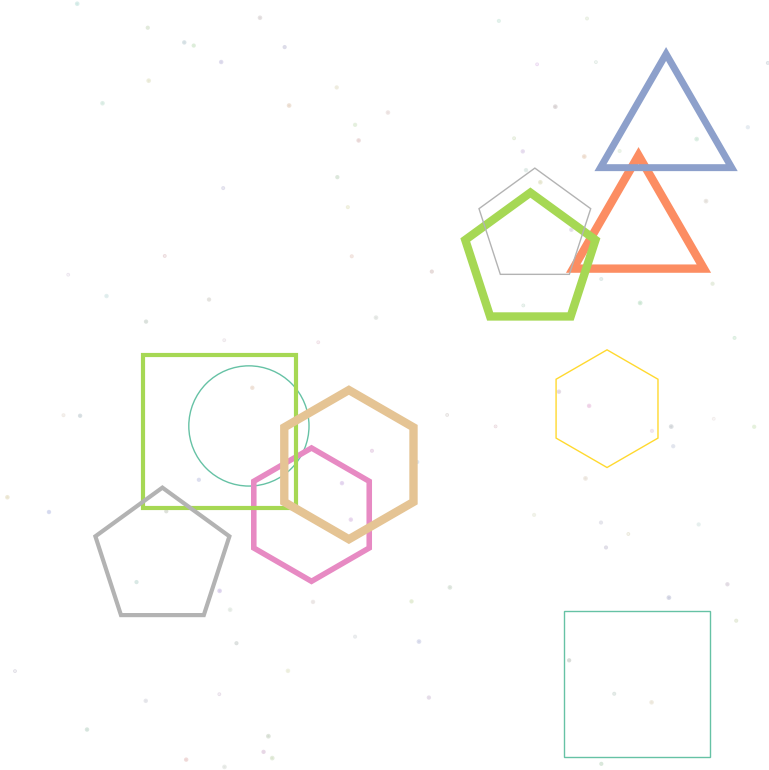[{"shape": "circle", "thickness": 0.5, "radius": 0.39, "center": [0.323, 0.447]}, {"shape": "square", "thickness": 0.5, "radius": 0.48, "center": [0.827, 0.112]}, {"shape": "triangle", "thickness": 3, "radius": 0.49, "center": [0.829, 0.7]}, {"shape": "triangle", "thickness": 2.5, "radius": 0.49, "center": [0.865, 0.831]}, {"shape": "hexagon", "thickness": 2, "radius": 0.43, "center": [0.405, 0.332]}, {"shape": "pentagon", "thickness": 3, "radius": 0.44, "center": [0.689, 0.661]}, {"shape": "square", "thickness": 1.5, "radius": 0.5, "center": [0.285, 0.439]}, {"shape": "hexagon", "thickness": 0.5, "radius": 0.38, "center": [0.788, 0.469]}, {"shape": "hexagon", "thickness": 3, "radius": 0.48, "center": [0.453, 0.397]}, {"shape": "pentagon", "thickness": 1.5, "radius": 0.46, "center": [0.211, 0.275]}, {"shape": "pentagon", "thickness": 0.5, "radius": 0.38, "center": [0.695, 0.705]}]